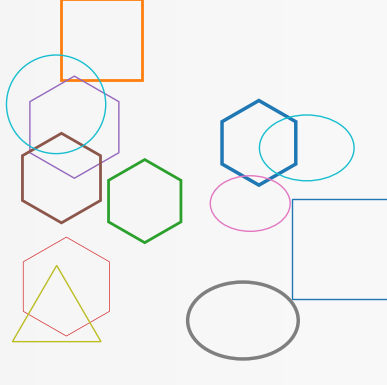[{"shape": "hexagon", "thickness": 2.5, "radius": 0.55, "center": [0.668, 0.629]}, {"shape": "square", "thickness": 1, "radius": 0.65, "center": [0.883, 0.354]}, {"shape": "square", "thickness": 2, "radius": 0.52, "center": [0.262, 0.897]}, {"shape": "hexagon", "thickness": 2, "radius": 0.54, "center": [0.374, 0.478]}, {"shape": "hexagon", "thickness": 0.5, "radius": 0.64, "center": [0.171, 0.256]}, {"shape": "hexagon", "thickness": 1, "radius": 0.66, "center": [0.192, 0.67]}, {"shape": "hexagon", "thickness": 2, "radius": 0.58, "center": [0.159, 0.537]}, {"shape": "oval", "thickness": 1, "radius": 0.52, "center": [0.646, 0.471]}, {"shape": "oval", "thickness": 2.5, "radius": 0.71, "center": [0.627, 0.168]}, {"shape": "triangle", "thickness": 1, "radius": 0.66, "center": [0.146, 0.179]}, {"shape": "oval", "thickness": 1, "radius": 0.61, "center": [0.792, 0.616]}, {"shape": "circle", "thickness": 1, "radius": 0.64, "center": [0.145, 0.729]}]